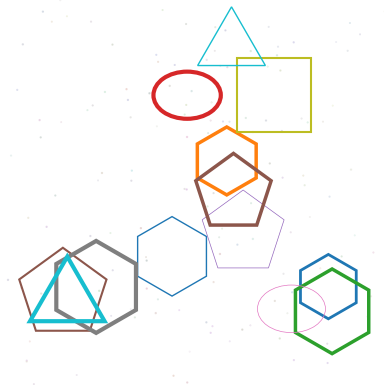[{"shape": "hexagon", "thickness": 1, "radius": 0.52, "center": [0.447, 0.334]}, {"shape": "hexagon", "thickness": 2, "radius": 0.42, "center": [0.853, 0.256]}, {"shape": "hexagon", "thickness": 2.5, "radius": 0.44, "center": [0.589, 0.582]}, {"shape": "hexagon", "thickness": 2.5, "radius": 0.55, "center": [0.863, 0.191]}, {"shape": "oval", "thickness": 3, "radius": 0.44, "center": [0.486, 0.753]}, {"shape": "pentagon", "thickness": 0.5, "radius": 0.56, "center": [0.632, 0.395]}, {"shape": "pentagon", "thickness": 2.5, "radius": 0.51, "center": [0.606, 0.499]}, {"shape": "pentagon", "thickness": 1.5, "radius": 0.6, "center": [0.163, 0.237]}, {"shape": "oval", "thickness": 0.5, "radius": 0.44, "center": [0.757, 0.198]}, {"shape": "hexagon", "thickness": 3, "radius": 0.6, "center": [0.25, 0.255]}, {"shape": "square", "thickness": 1.5, "radius": 0.48, "center": [0.711, 0.753]}, {"shape": "triangle", "thickness": 3, "radius": 0.56, "center": [0.175, 0.222]}, {"shape": "triangle", "thickness": 1, "radius": 0.51, "center": [0.601, 0.881]}]